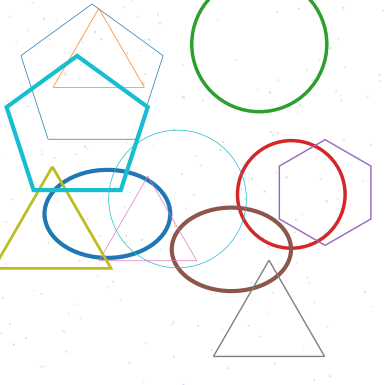[{"shape": "pentagon", "thickness": 0.5, "radius": 0.97, "center": [0.239, 0.795]}, {"shape": "oval", "thickness": 3, "radius": 0.82, "center": [0.279, 0.444]}, {"shape": "triangle", "thickness": 0.5, "radius": 0.68, "center": [0.257, 0.842]}, {"shape": "circle", "thickness": 2.5, "radius": 0.88, "center": [0.673, 0.885]}, {"shape": "circle", "thickness": 2.5, "radius": 0.7, "center": [0.757, 0.495]}, {"shape": "hexagon", "thickness": 1, "radius": 0.69, "center": [0.844, 0.5]}, {"shape": "oval", "thickness": 3, "radius": 0.77, "center": [0.601, 0.352]}, {"shape": "triangle", "thickness": 0.5, "radius": 0.73, "center": [0.384, 0.396]}, {"shape": "triangle", "thickness": 1, "radius": 0.83, "center": [0.699, 0.157]}, {"shape": "triangle", "thickness": 2, "radius": 0.88, "center": [0.136, 0.391]}, {"shape": "pentagon", "thickness": 3, "radius": 0.96, "center": [0.2, 0.662]}, {"shape": "circle", "thickness": 0.5, "radius": 0.89, "center": [0.461, 0.483]}]